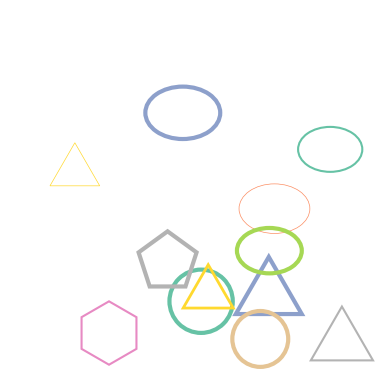[{"shape": "circle", "thickness": 3, "radius": 0.41, "center": [0.522, 0.218]}, {"shape": "oval", "thickness": 1.5, "radius": 0.42, "center": [0.858, 0.612]}, {"shape": "oval", "thickness": 0.5, "radius": 0.46, "center": [0.713, 0.458]}, {"shape": "oval", "thickness": 3, "radius": 0.49, "center": [0.475, 0.707]}, {"shape": "triangle", "thickness": 3, "radius": 0.49, "center": [0.698, 0.234]}, {"shape": "hexagon", "thickness": 1.5, "radius": 0.41, "center": [0.283, 0.135]}, {"shape": "oval", "thickness": 3, "radius": 0.42, "center": [0.7, 0.349]}, {"shape": "triangle", "thickness": 0.5, "radius": 0.37, "center": [0.194, 0.555]}, {"shape": "triangle", "thickness": 2, "radius": 0.38, "center": [0.541, 0.237]}, {"shape": "circle", "thickness": 3, "radius": 0.36, "center": [0.676, 0.12]}, {"shape": "triangle", "thickness": 1.5, "radius": 0.47, "center": [0.888, 0.111]}, {"shape": "pentagon", "thickness": 3, "radius": 0.4, "center": [0.435, 0.32]}]